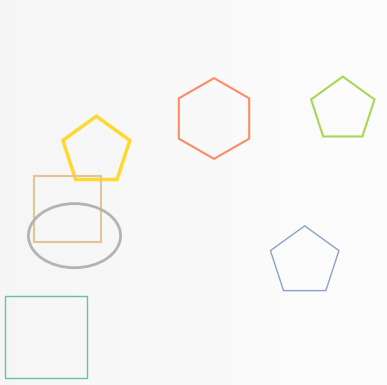[{"shape": "square", "thickness": 1, "radius": 0.53, "center": [0.118, 0.125]}, {"shape": "hexagon", "thickness": 1.5, "radius": 0.52, "center": [0.552, 0.692]}, {"shape": "pentagon", "thickness": 1, "radius": 0.46, "center": [0.786, 0.32]}, {"shape": "pentagon", "thickness": 1.5, "radius": 0.43, "center": [0.885, 0.715]}, {"shape": "pentagon", "thickness": 2.5, "radius": 0.45, "center": [0.249, 0.607]}, {"shape": "square", "thickness": 1.5, "radius": 0.43, "center": [0.175, 0.457]}, {"shape": "oval", "thickness": 2, "radius": 0.59, "center": [0.192, 0.388]}]